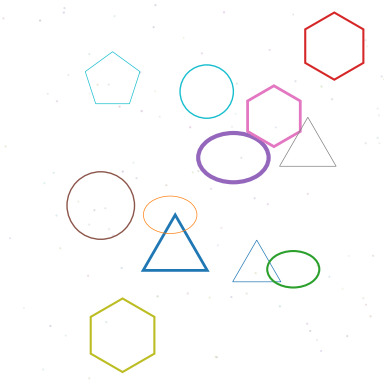[{"shape": "triangle", "thickness": 0.5, "radius": 0.36, "center": [0.667, 0.304]}, {"shape": "triangle", "thickness": 2, "radius": 0.48, "center": [0.455, 0.346]}, {"shape": "oval", "thickness": 0.5, "radius": 0.35, "center": [0.442, 0.442]}, {"shape": "oval", "thickness": 1.5, "radius": 0.34, "center": [0.762, 0.301]}, {"shape": "hexagon", "thickness": 1.5, "radius": 0.44, "center": [0.868, 0.88]}, {"shape": "oval", "thickness": 3, "radius": 0.46, "center": [0.606, 0.591]}, {"shape": "circle", "thickness": 1, "radius": 0.44, "center": [0.262, 0.466]}, {"shape": "hexagon", "thickness": 2, "radius": 0.39, "center": [0.712, 0.698]}, {"shape": "triangle", "thickness": 0.5, "radius": 0.42, "center": [0.8, 0.611]}, {"shape": "hexagon", "thickness": 1.5, "radius": 0.48, "center": [0.318, 0.129]}, {"shape": "pentagon", "thickness": 0.5, "radius": 0.37, "center": [0.292, 0.791]}, {"shape": "circle", "thickness": 1, "radius": 0.35, "center": [0.537, 0.762]}]